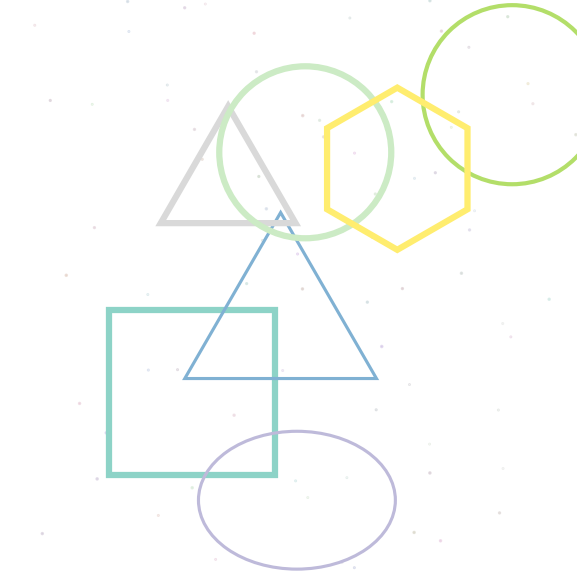[{"shape": "square", "thickness": 3, "radius": 0.72, "center": [0.332, 0.32]}, {"shape": "oval", "thickness": 1.5, "radius": 0.85, "center": [0.514, 0.133]}, {"shape": "triangle", "thickness": 1.5, "radius": 0.96, "center": [0.486, 0.439]}, {"shape": "circle", "thickness": 2, "radius": 0.78, "center": [0.887, 0.835]}, {"shape": "triangle", "thickness": 3, "radius": 0.67, "center": [0.395, 0.68]}, {"shape": "circle", "thickness": 3, "radius": 0.74, "center": [0.529, 0.735]}, {"shape": "hexagon", "thickness": 3, "radius": 0.7, "center": [0.688, 0.707]}]